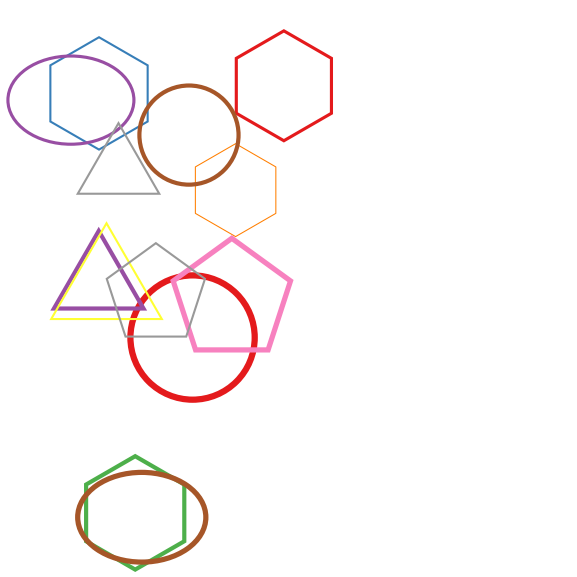[{"shape": "hexagon", "thickness": 1.5, "radius": 0.48, "center": [0.492, 0.851]}, {"shape": "circle", "thickness": 3, "radius": 0.54, "center": [0.333, 0.415]}, {"shape": "hexagon", "thickness": 1, "radius": 0.49, "center": [0.171, 0.837]}, {"shape": "hexagon", "thickness": 2, "radius": 0.49, "center": [0.234, 0.111]}, {"shape": "oval", "thickness": 1.5, "radius": 0.55, "center": [0.123, 0.826]}, {"shape": "triangle", "thickness": 2, "radius": 0.45, "center": [0.171, 0.51]}, {"shape": "hexagon", "thickness": 0.5, "radius": 0.4, "center": [0.408, 0.67]}, {"shape": "triangle", "thickness": 1, "radius": 0.55, "center": [0.184, 0.502]}, {"shape": "circle", "thickness": 2, "radius": 0.43, "center": [0.327, 0.765]}, {"shape": "oval", "thickness": 2.5, "radius": 0.55, "center": [0.245, 0.103]}, {"shape": "pentagon", "thickness": 2.5, "radius": 0.53, "center": [0.401, 0.48]}, {"shape": "pentagon", "thickness": 1, "radius": 0.45, "center": [0.27, 0.489]}, {"shape": "triangle", "thickness": 1, "radius": 0.41, "center": [0.205, 0.704]}]